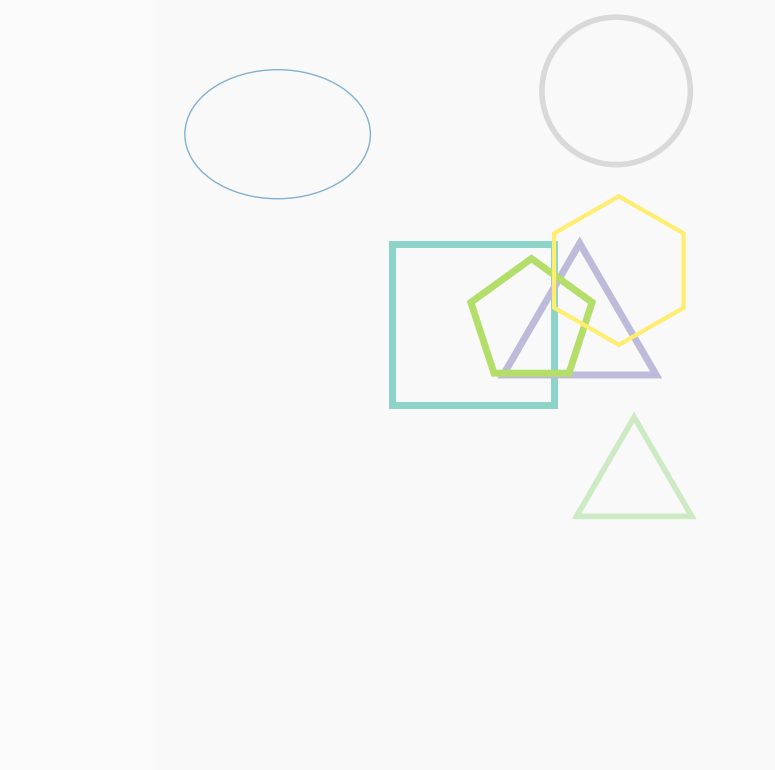[{"shape": "square", "thickness": 2.5, "radius": 0.52, "center": [0.61, 0.578]}, {"shape": "triangle", "thickness": 2.5, "radius": 0.57, "center": [0.748, 0.57]}, {"shape": "oval", "thickness": 0.5, "radius": 0.6, "center": [0.358, 0.826]}, {"shape": "pentagon", "thickness": 2.5, "radius": 0.41, "center": [0.686, 0.582]}, {"shape": "circle", "thickness": 2, "radius": 0.48, "center": [0.795, 0.882]}, {"shape": "triangle", "thickness": 2, "radius": 0.43, "center": [0.818, 0.372]}, {"shape": "hexagon", "thickness": 1.5, "radius": 0.48, "center": [0.799, 0.649]}]